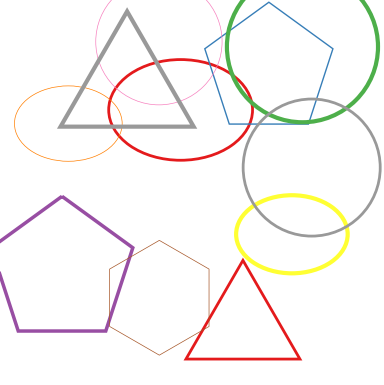[{"shape": "triangle", "thickness": 2, "radius": 0.85, "center": [0.631, 0.153]}, {"shape": "oval", "thickness": 2, "radius": 0.93, "center": [0.469, 0.715]}, {"shape": "pentagon", "thickness": 1, "radius": 0.87, "center": [0.698, 0.819]}, {"shape": "circle", "thickness": 3, "radius": 0.98, "center": [0.786, 0.879]}, {"shape": "pentagon", "thickness": 2.5, "radius": 0.97, "center": [0.161, 0.297]}, {"shape": "oval", "thickness": 0.5, "radius": 0.7, "center": [0.177, 0.679]}, {"shape": "oval", "thickness": 3, "radius": 0.72, "center": [0.758, 0.391]}, {"shape": "hexagon", "thickness": 0.5, "radius": 0.75, "center": [0.414, 0.227]}, {"shape": "circle", "thickness": 0.5, "radius": 0.82, "center": [0.413, 0.892]}, {"shape": "circle", "thickness": 2, "radius": 0.89, "center": [0.81, 0.565]}, {"shape": "triangle", "thickness": 3, "radius": 1.0, "center": [0.33, 0.771]}]